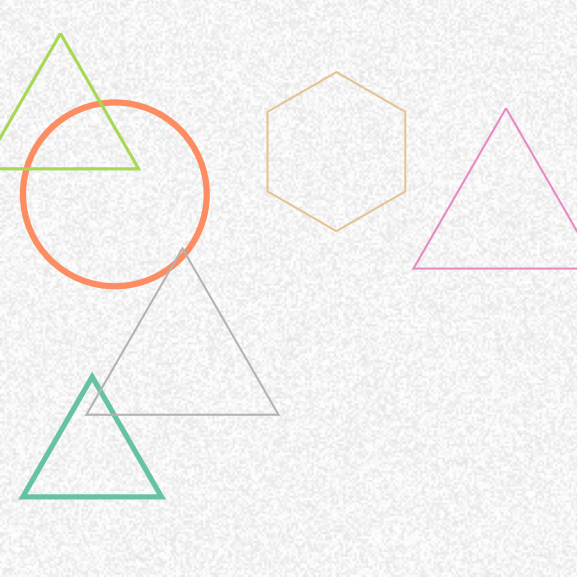[{"shape": "triangle", "thickness": 2.5, "radius": 0.69, "center": [0.16, 0.208]}, {"shape": "circle", "thickness": 3, "radius": 0.8, "center": [0.199, 0.663]}, {"shape": "triangle", "thickness": 1, "radius": 0.93, "center": [0.876, 0.627]}, {"shape": "triangle", "thickness": 1.5, "radius": 0.78, "center": [0.105, 0.785]}, {"shape": "hexagon", "thickness": 1, "radius": 0.69, "center": [0.583, 0.737]}, {"shape": "triangle", "thickness": 1, "radius": 0.96, "center": [0.316, 0.377]}]